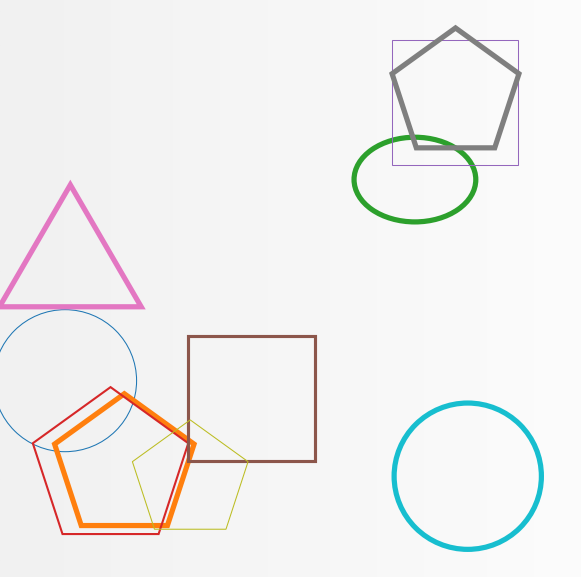[{"shape": "circle", "thickness": 0.5, "radius": 0.61, "center": [0.112, 0.34]}, {"shape": "pentagon", "thickness": 2.5, "radius": 0.63, "center": [0.214, 0.191]}, {"shape": "oval", "thickness": 2.5, "radius": 0.52, "center": [0.714, 0.688]}, {"shape": "pentagon", "thickness": 1, "radius": 0.7, "center": [0.19, 0.188]}, {"shape": "square", "thickness": 0.5, "radius": 0.54, "center": [0.783, 0.821]}, {"shape": "square", "thickness": 1.5, "radius": 0.54, "center": [0.432, 0.309]}, {"shape": "triangle", "thickness": 2.5, "radius": 0.7, "center": [0.121, 0.538]}, {"shape": "pentagon", "thickness": 2.5, "radius": 0.57, "center": [0.784, 0.836]}, {"shape": "pentagon", "thickness": 0.5, "radius": 0.52, "center": [0.327, 0.167]}, {"shape": "circle", "thickness": 2.5, "radius": 0.63, "center": [0.805, 0.175]}]